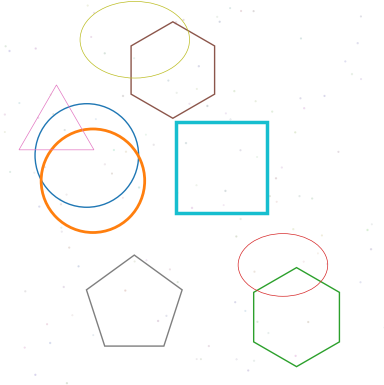[{"shape": "circle", "thickness": 1, "radius": 0.67, "center": [0.225, 0.596]}, {"shape": "circle", "thickness": 2, "radius": 0.67, "center": [0.241, 0.531]}, {"shape": "hexagon", "thickness": 1, "radius": 0.64, "center": [0.77, 0.176]}, {"shape": "oval", "thickness": 0.5, "radius": 0.58, "center": [0.735, 0.312]}, {"shape": "hexagon", "thickness": 1, "radius": 0.63, "center": [0.449, 0.818]}, {"shape": "triangle", "thickness": 0.5, "radius": 0.56, "center": [0.147, 0.667]}, {"shape": "pentagon", "thickness": 1, "radius": 0.65, "center": [0.349, 0.207]}, {"shape": "oval", "thickness": 0.5, "radius": 0.71, "center": [0.35, 0.897]}, {"shape": "square", "thickness": 2.5, "radius": 0.59, "center": [0.576, 0.565]}]